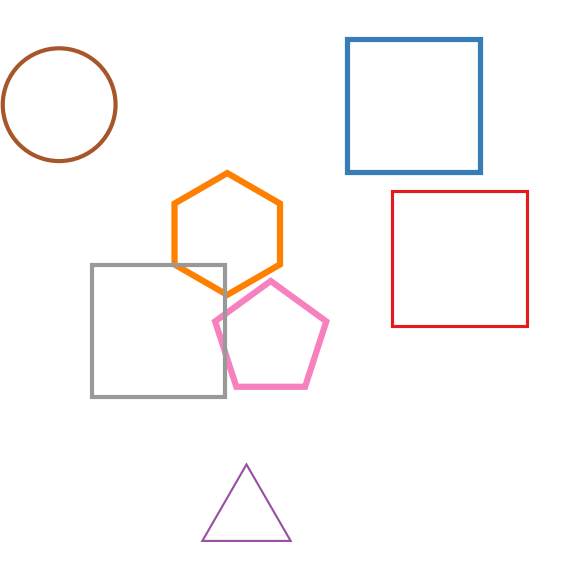[{"shape": "square", "thickness": 1.5, "radius": 0.59, "center": [0.796, 0.552]}, {"shape": "square", "thickness": 2.5, "radius": 0.58, "center": [0.717, 0.817]}, {"shape": "triangle", "thickness": 1, "radius": 0.44, "center": [0.427, 0.107]}, {"shape": "hexagon", "thickness": 3, "radius": 0.53, "center": [0.394, 0.594]}, {"shape": "circle", "thickness": 2, "radius": 0.49, "center": [0.102, 0.818]}, {"shape": "pentagon", "thickness": 3, "radius": 0.51, "center": [0.469, 0.411]}, {"shape": "square", "thickness": 2, "radius": 0.57, "center": [0.275, 0.426]}]